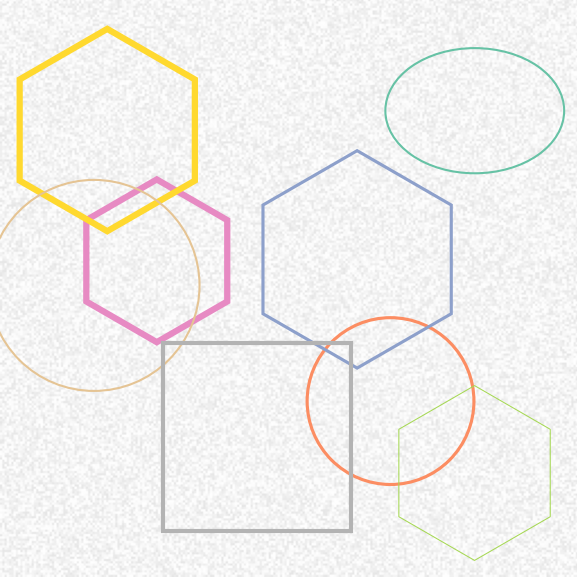[{"shape": "oval", "thickness": 1, "radius": 0.77, "center": [0.822, 0.807]}, {"shape": "circle", "thickness": 1.5, "radius": 0.72, "center": [0.676, 0.305]}, {"shape": "hexagon", "thickness": 1.5, "radius": 0.94, "center": [0.618, 0.55]}, {"shape": "hexagon", "thickness": 3, "radius": 0.7, "center": [0.271, 0.548]}, {"shape": "hexagon", "thickness": 0.5, "radius": 0.76, "center": [0.822, 0.18]}, {"shape": "hexagon", "thickness": 3, "radius": 0.88, "center": [0.186, 0.774]}, {"shape": "circle", "thickness": 1, "radius": 0.91, "center": [0.163, 0.505]}, {"shape": "square", "thickness": 2, "radius": 0.82, "center": [0.445, 0.242]}]